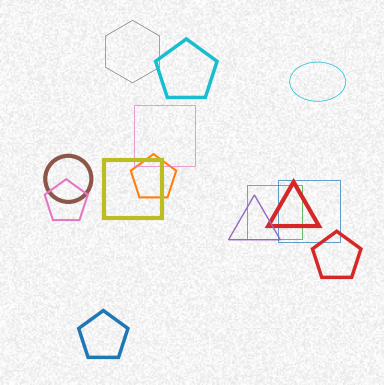[{"shape": "pentagon", "thickness": 2.5, "radius": 0.34, "center": [0.268, 0.126]}, {"shape": "square", "thickness": 0.5, "radius": 0.4, "center": [0.803, 0.452]}, {"shape": "pentagon", "thickness": 1.5, "radius": 0.31, "center": [0.399, 0.538]}, {"shape": "square", "thickness": 0.5, "radius": 0.35, "center": [0.713, 0.449]}, {"shape": "triangle", "thickness": 3, "radius": 0.38, "center": [0.763, 0.451]}, {"shape": "pentagon", "thickness": 2.5, "radius": 0.33, "center": [0.875, 0.333]}, {"shape": "triangle", "thickness": 1, "radius": 0.39, "center": [0.661, 0.416]}, {"shape": "circle", "thickness": 3, "radius": 0.3, "center": [0.177, 0.535]}, {"shape": "square", "thickness": 0.5, "radius": 0.4, "center": [0.426, 0.648]}, {"shape": "pentagon", "thickness": 1.5, "radius": 0.29, "center": [0.172, 0.476]}, {"shape": "hexagon", "thickness": 0.5, "radius": 0.41, "center": [0.344, 0.866]}, {"shape": "square", "thickness": 3, "radius": 0.37, "center": [0.345, 0.51]}, {"shape": "oval", "thickness": 0.5, "radius": 0.36, "center": [0.825, 0.788]}, {"shape": "pentagon", "thickness": 2.5, "radius": 0.42, "center": [0.484, 0.815]}]